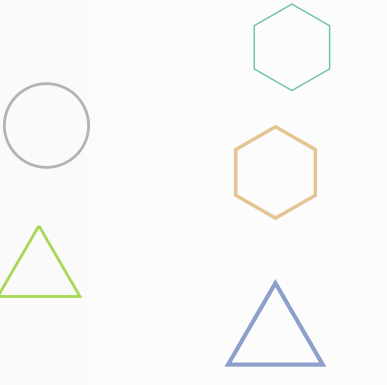[{"shape": "hexagon", "thickness": 1, "radius": 0.56, "center": [0.753, 0.877]}, {"shape": "triangle", "thickness": 3, "radius": 0.71, "center": [0.711, 0.124]}, {"shape": "triangle", "thickness": 2, "radius": 0.61, "center": [0.1, 0.291]}, {"shape": "hexagon", "thickness": 2.5, "radius": 0.59, "center": [0.711, 0.552]}, {"shape": "circle", "thickness": 2, "radius": 0.54, "center": [0.12, 0.674]}]